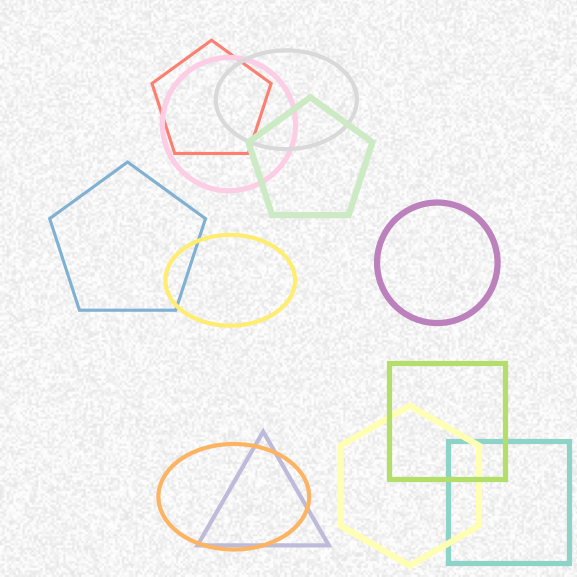[{"shape": "square", "thickness": 2.5, "radius": 0.53, "center": [0.88, 0.13]}, {"shape": "hexagon", "thickness": 3, "radius": 0.69, "center": [0.71, 0.158]}, {"shape": "triangle", "thickness": 2, "radius": 0.66, "center": [0.456, 0.12]}, {"shape": "pentagon", "thickness": 1.5, "radius": 0.54, "center": [0.366, 0.821]}, {"shape": "pentagon", "thickness": 1.5, "radius": 0.71, "center": [0.221, 0.577]}, {"shape": "oval", "thickness": 2, "radius": 0.65, "center": [0.405, 0.139]}, {"shape": "square", "thickness": 2.5, "radius": 0.5, "center": [0.774, 0.27]}, {"shape": "circle", "thickness": 2.5, "radius": 0.58, "center": [0.397, 0.784]}, {"shape": "oval", "thickness": 2, "radius": 0.61, "center": [0.496, 0.826]}, {"shape": "circle", "thickness": 3, "radius": 0.52, "center": [0.757, 0.544]}, {"shape": "pentagon", "thickness": 3, "radius": 0.56, "center": [0.538, 0.718]}, {"shape": "oval", "thickness": 2, "radius": 0.56, "center": [0.399, 0.514]}]